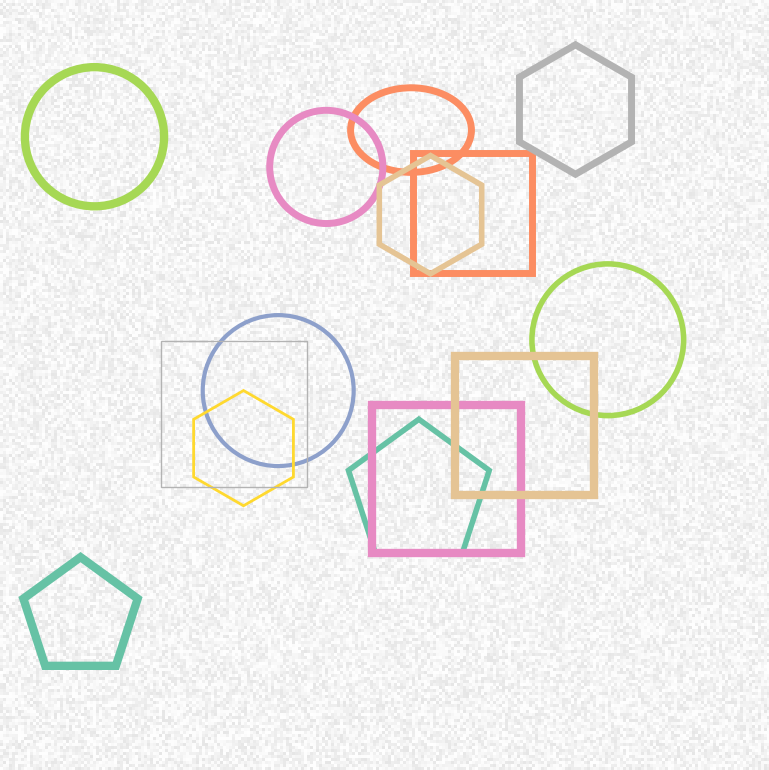[{"shape": "pentagon", "thickness": 3, "radius": 0.39, "center": [0.105, 0.198]}, {"shape": "pentagon", "thickness": 2, "radius": 0.48, "center": [0.544, 0.359]}, {"shape": "oval", "thickness": 2.5, "radius": 0.39, "center": [0.534, 0.831]}, {"shape": "square", "thickness": 2.5, "radius": 0.39, "center": [0.614, 0.723]}, {"shape": "circle", "thickness": 1.5, "radius": 0.49, "center": [0.361, 0.493]}, {"shape": "circle", "thickness": 2.5, "radius": 0.37, "center": [0.424, 0.783]}, {"shape": "square", "thickness": 3, "radius": 0.48, "center": [0.58, 0.378]}, {"shape": "circle", "thickness": 3, "radius": 0.45, "center": [0.123, 0.822]}, {"shape": "circle", "thickness": 2, "radius": 0.49, "center": [0.789, 0.559]}, {"shape": "hexagon", "thickness": 1, "radius": 0.37, "center": [0.316, 0.418]}, {"shape": "square", "thickness": 3, "radius": 0.45, "center": [0.681, 0.447]}, {"shape": "hexagon", "thickness": 2, "radius": 0.38, "center": [0.559, 0.721]}, {"shape": "square", "thickness": 0.5, "radius": 0.48, "center": [0.304, 0.462]}, {"shape": "hexagon", "thickness": 2.5, "radius": 0.42, "center": [0.747, 0.858]}]